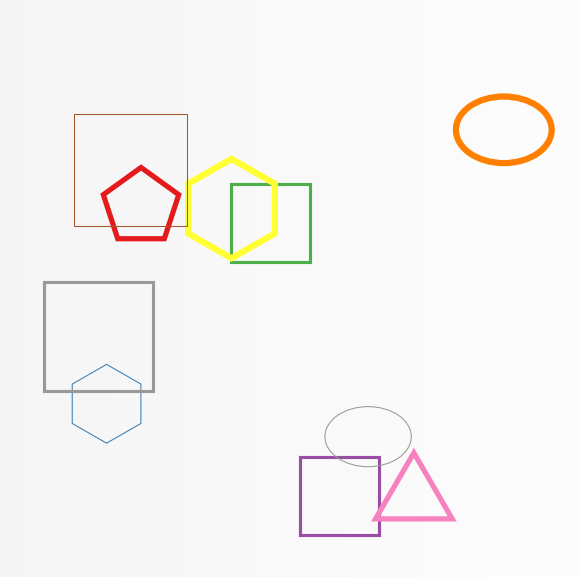[{"shape": "pentagon", "thickness": 2.5, "radius": 0.34, "center": [0.243, 0.641]}, {"shape": "hexagon", "thickness": 0.5, "radius": 0.34, "center": [0.183, 0.3]}, {"shape": "square", "thickness": 1.5, "radius": 0.34, "center": [0.466, 0.613]}, {"shape": "square", "thickness": 1.5, "radius": 0.34, "center": [0.584, 0.14]}, {"shape": "oval", "thickness": 3, "radius": 0.41, "center": [0.867, 0.774]}, {"shape": "hexagon", "thickness": 3, "radius": 0.43, "center": [0.398, 0.638]}, {"shape": "square", "thickness": 0.5, "radius": 0.49, "center": [0.224, 0.705]}, {"shape": "triangle", "thickness": 2.5, "radius": 0.38, "center": [0.712, 0.139]}, {"shape": "oval", "thickness": 0.5, "radius": 0.37, "center": [0.633, 0.243]}, {"shape": "square", "thickness": 1.5, "radius": 0.47, "center": [0.17, 0.417]}]